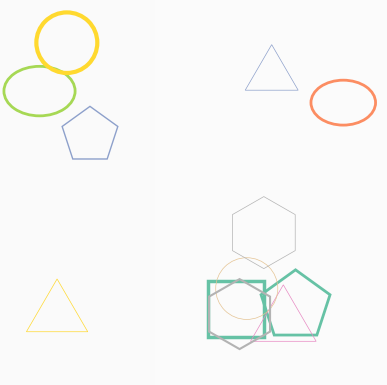[{"shape": "square", "thickness": 2.5, "radius": 0.36, "center": [0.61, 0.198]}, {"shape": "pentagon", "thickness": 2, "radius": 0.47, "center": [0.763, 0.205]}, {"shape": "oval", "thickness": 2, "radius": 0.42, "center": [0.886, 0.733]}, {"shape": "pentagon", "thickness": 1, "radius": 0.38, "center": [0.232, 0.648]}, {"shape": "triangle", "thickness": 0.5, "radius": 0.39, "center": [0.701, 0.805]}, {"shape": "triangle", "thickness": 0.5, "radius": 0.49, "center": [0.731, 0.162]}, {"shape": "oval", "thickness": 2, "radius": 0.46, "center": [0.102, 0.763]}, {"shape": "circle", "thickness": 3, "radius": 0.39, "center": [0.172, 0.889]}, {"shape": "triangle", "thickness": 0.5, "radius": 0.46, "center": [0.147, 0.184]}, {"shape": "circle", "thickness": 0.5, "radius": 0.4, "center": [0.637, 0.25]}, {"shape": "hexagon", "thickness": 1.5, "radius": 0.45, "center": [0.618, 0.184]}, {"shape": "hexagon", "thickness": 0.5, "radius": 0.47, "center": [0.681, 0.396]}]